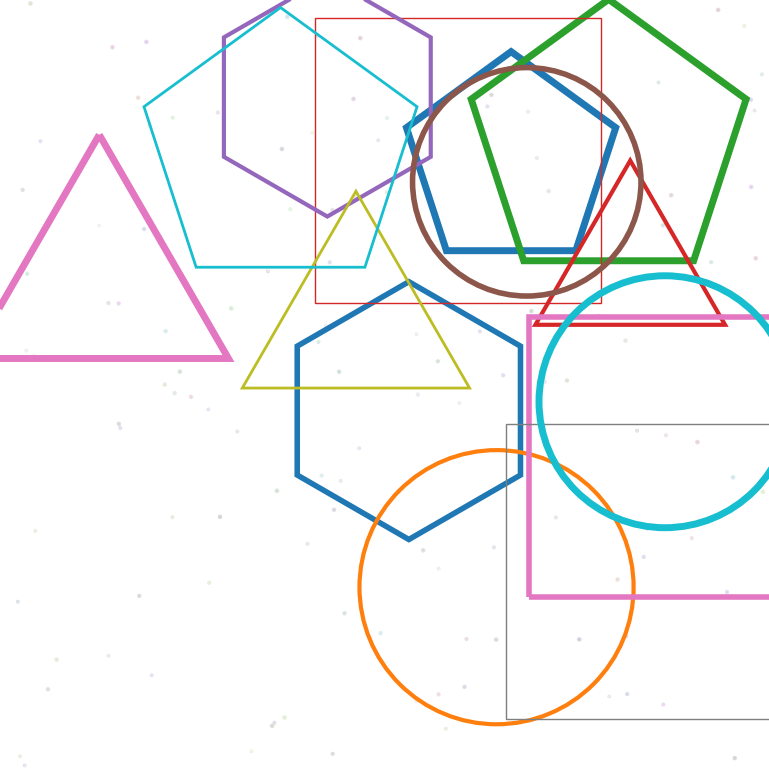[{"shape": "pentagon", "thickness": 2.5, "radius": 0.71, "center": [0.664, 0.79]}, {"shape": "hexagon", "thickness": 2, "radius": 0.84, "center": [0.531, 0.467]}, {"shape": "circle", "thickness": 1.5, "radius": 0.89, "center": [0.645, 0.237]}, {"shape": "pentagon", "thickness": 2.5, "radius": 0.94, "center": [0.79, 0.813]}, {"shape": "square", "thickness": 0.5, "radius": 0.93, "center": [0.595, 0.792]}, {"shape": "triangle", "thickness": 1.5, "radius": 0.71, "center": [0.818, 0.649]}, {"shape": "hexagon", "thickness": 1.5, "radius": 0.78, "center": [0.425, 0.874]}, {"shape": "circle", "thickness": 2, "radius": 0.74, "center": [0.684, 0.764]}, {"shape": "triangle", "thickness": 2.5, "radius": 0.97, "center": [0.129, 0.631]}, {"shape": "square", "thickness": 2, "radius": 0.91, "center": [0.869, 0.406]}, {"shape": "square", "thickness": 0.5, "radius": 0.96, "center": [0.849, 0.258]}, {"shape": "triangle", "thickness": 1, "radius": 0.85, "center": [0.462, 0.581]}, {"shape": "circle", "thickness": 2.5, "radius": 0.82, "center": [0.864, 0.478]}, {"shape": "pentagon", "thickness": 1, "radius": 0.93, "center": [0.364, 0.804]}]